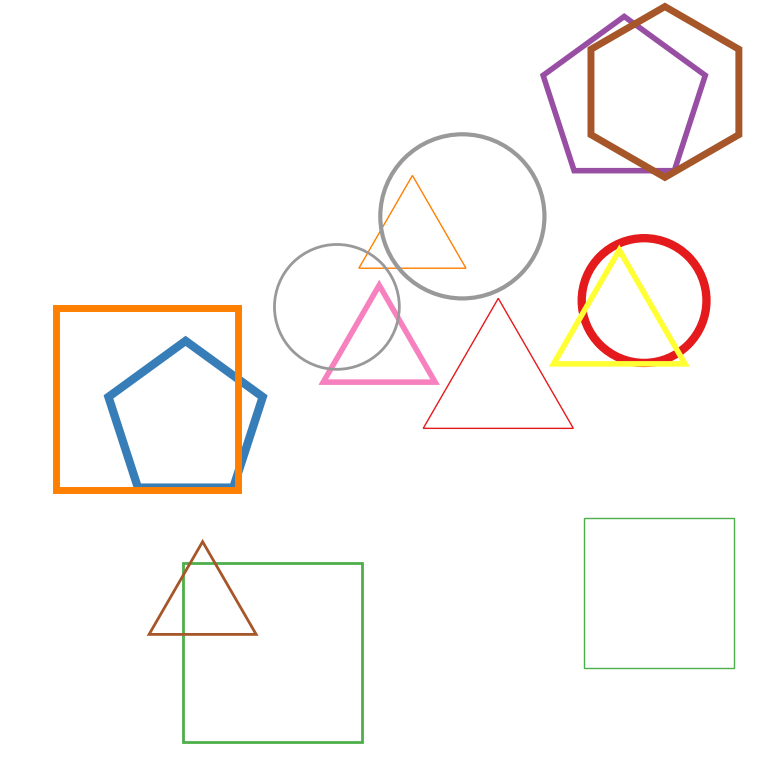[{"shape": "triangle", "thickness": 0.5, "radius": 0.56, "center": [0.647, 0.5]}, {"shape": "circle", "thickness": 3, "radius": 0.41, "center": [0.836, 0.61]}, {"shape": "pentagon", "thickness": 3, "radius": 0.53, "center": [0.241, 0.452]}, {"shape": "square", "thickness": 1, "radius": 0.58, "center": [0.354, 0.153]}, {"shape": "square", "thickness": 0.5, "radius": 0.49, "center": [0.856, 0.229]}, {"shape": "pentagon", "thickness": 2, "radius": 0.55, "center": [0.811, 0.868]}, {"shape": "triangle", "thickness": 0.5, "radius": 0.4, "center": [0.536, 0.692]}, {"shape": "square", "thickness": 2.5, "radius": 0.59, "center": [0.192, 0.482]}, {"shape": "triangle", "thickness": 2, "radius": 0.49, "center": [0.804, 0.577]}, {"shape": "hexagon", "thickness": 2.5, "radius": 0.55, "center": [0.864, 0.881]}, {"shape": "triangle", "thickness": 1, "radius": 0.4, "center": [0.263, 0.216]}, {"shape": "triangle", "thickness": 2, "radius": 0.42, "center": [0.492, 0.546]}, {"shape": "circle", "thickness": 1, "radius": 0.41, "center": [0.438, 0.601]}, {"shape": "circle", "thickness": 1.5, "radius": 0.53, "center": [0.6, 0.719]}]